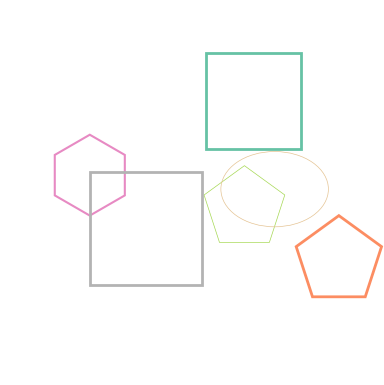[{"shape": "square", "thickness": 2, "radius": 0.62, "center": [0.659, 0.737]}, {"shape": "pentagon", "thickness": 2, "radius": 0.58, "center": [0.88, 0.323]}, {"shape": "hexagon", "thickness": 1.5, "radius": 0.53, "center": [0.233, 0.545]}, {"shape": "pentagon", "thickness": 0.5, "radius": 0.55, "center": [0.635, 0.459]}, {"shape": "oval", "thickness": 0.5, "radius": 0.7, "center": [0.713, 0.509]}, {"shape": "square", "thickness": 2, "radius": 0.73, "center": [0.38, 0.406]}]